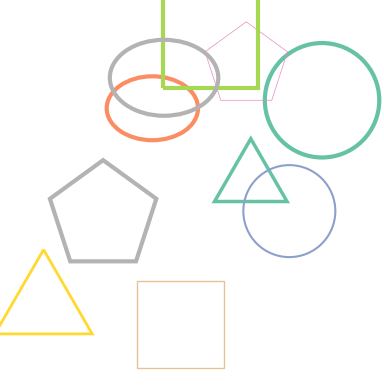[{"shape": "triangle", "thickness": 2.5, "radius": 0.54, "center": [0.651, 0.531]}, {"shape": "circle", "thickness": 3, "radius": 0.74, "center": [0.836, 0.74]}, {"shape": "oval", "thickness": 3, "radius": 0.59, "center": [0.396, 0.719]}, {"shape": "circle", "thickness": 1.5, "radius": 0.6, "center": [0.752, 0.452]}, {"shape": "pentagon", "thickness": 0.5, "radius": 0.56, "center": [0.64, 0.831]}, {"shape": "square", "thickness": 3, "radius": 0.61, "center": [0.547, 0.895]}, {"shape": "triangle", "thickness": 2, "radius": 0.73, "center": [0.113, 0.206]}, {"shape": "square", "thickness": 1, "radius": 0.56, "center": [0.469, 0.157]}, {"shape": "pentagon", "thickness": 3, "radius": 0.73, "center": [0.268, 0.439]}, {"shape": "oval", "thickness": 3, "radius": 0.7, "center": [0.426, 0.798]}]